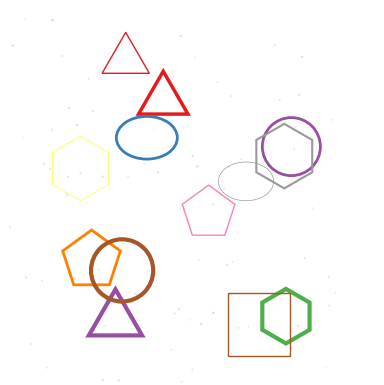[{"shape": "triangle", "thickness": 2.5, "radius": 0.37, "center": [0.424, 0.741]}, {"shape": "triangle", "thickness": 1, "radius": 0.35, "center": [0.327, 0.845]}, {"shape": "oval", "thickness": 2, "radius": 0.4, "center": [0.381, 0.642]}, {"shape": "hexagon", "thickness": 3, "radius": 0.35, "center": [0.743, 0.179]}, {"shape": "circle", "thickness": 2, "radius": 0.38, "center": [0.757, 0.619]}, {"shape": "triangle", "thickness": 3, "radius": 0.4, "center": [0.3, 0.169]}, {"shape": "pentagon", "thickness": 2, "radius": 0.39, "center": [0.238, 0.324]}, {"shape": "hexagon", "thickness": 0.5, "radius": 0.42, "center": [0.209, 0.562]}, {"shape": "square", "thickness": 1, "radius": 0.41, "center": [0.672, 0.157]}, {"shape": "circle", "thickness": 3, "radius": 0.4, "center": [0.317, 0.298]}, {"shape": "pentagon", "thickness": 1, "radius": 0.36, "center": [0.542, 0.447]}, {"shape": "oval", "thickness": 0.5, "radius": 0.36, "center": [0.639, 0.529]}, {"shape": "hexagon", "thickness": 1.5, "radius": 0.42, "center": [0.738, 0.595]}]